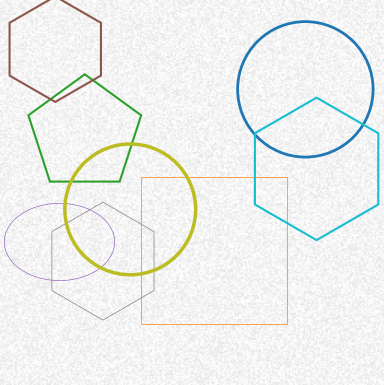[{"shape": "circle", "thickness": 2, "radius": 0.88, "center": [0.793, 0.768]}, {"shape": "square", "thickness": 0.5, "radius": 0.95, "center": [0.555, 0.349]}, {"shape": "pentagon", "thickness": 1.5, "radius": 0.77, "center": [0.22, 0.653]}, {"shape": "oval", "thickness": 0.5, "radius": 0.72, "center": [0.154, 0.372]}, {"shape": "hexagon", "thickness": 1.5, "radius": 0.69, "center": [0.144, 0.872]}, {"shape": "hexagon", "thickness": 0.5, "radius": 0.77, "center": [0.267, 0.322]}, {"shape": "circle", "thickness": 2.5, "radius": 0.85, "center": [0.338, 0.456]}, {"shape": "hexagon", "thickness": 1.5, "radius": 0.93, "center": [0.822, 0.561]}]